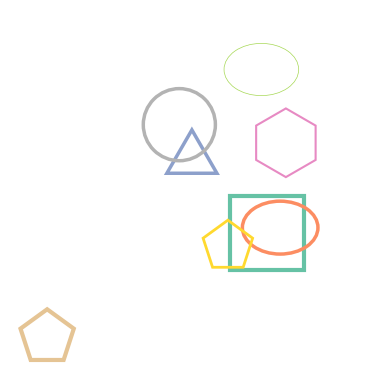[{"shape": "square", "thickness": 3, "radius": 0.48, "center": [0.695, 0.394]}, {"shape": "oval", "thickness": 2.5, "radius": 0.49, "center": [0.728, 0.409]}, {"shape": "triangle", "thickness": 2.5, "radius": 0.38, "center": [0.498, 0.588]}, {"shape": "hexagon", "thickness": 1.5, "radius": 0.45, "center": [0.743, 0.629]}, {"shape": "oval", "thickness": 0.5, "radius": 0.48, "center": [0.679, 0.819]}, {"shape": "pentagon", "thickness": 2, "radius": 0.34, "center": [0.592, 0.36]}, {"shape": "pentagon", "thickness": 3, "radius": 0.36, "center": [0.122, 0.124]}, {"shape": "circle", "thickness": 2.5, "radius": 0.47, "center": [0.466, 0.676]}]